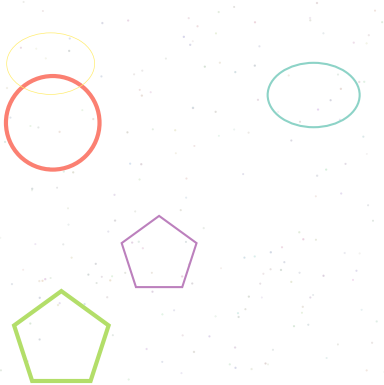[{"shape": "oval", "thickness": 1.5, "radius": 0.6, "center": [0.815, 0.753]}, {"shape": "circle", "thickness": 3, "radius": 0.61, "center": [0.137, 0.681]}, {"shape": "pentagon", "thickness": 3, "radius": 0.65, "center": [0.159, 0.115]}, {"shape": "pentagon", "thickness": 1.5, "radius": 0.51, "center": [0.413, 0.337]}, {"shape": "oval", "thickness": 0.5, "radius": 0.57, "center": [0.132, 0.835]}]